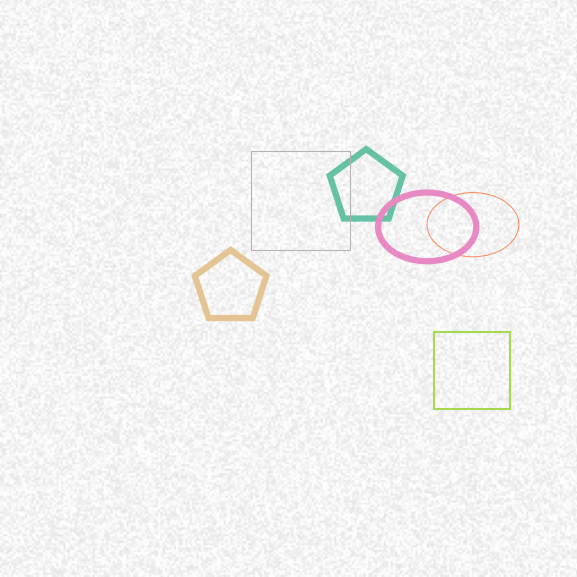[{"shape": "pentagon", "thickness": 3, "radius": 0.33, "center": [0.634, 0.674]}, {"shape": "oval", "thickness": 0.5, "radius": 0.4, "center": [0.819, 0.61]}, {"shape": "oval", "thickness": 3, "radius": 0.43, "center": [0.74, 0.606]}, {"shape": "square", "thickness": 1, "radius": 0.33, "center": [0.818, 0.357]}, {"shape": "pentagon", "thickness": 3, "radius": 0.33, "center": [0.399, 0.501]}, {"shape": "square", "thickness": 0.5, "radius": 0.43, "center": [0.521, 0.653]}]